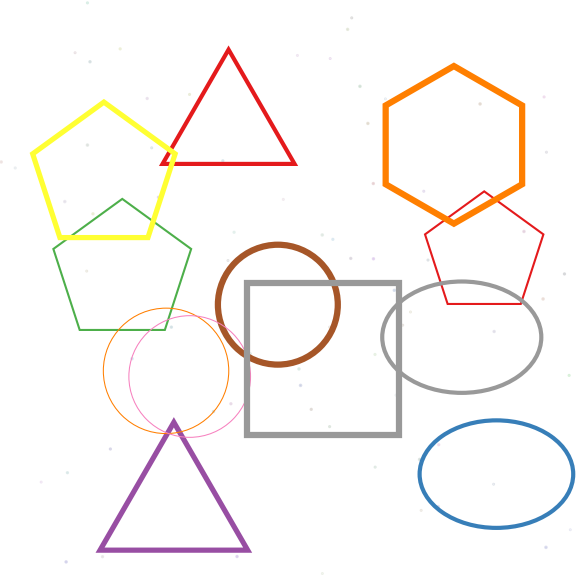[{"shape": "triangle", "thickness": 2, "radius": 0.66, "center": [0.396, 0.781]}, {"shape": "pentagon", "thickness": 1, "radius": 0.54, "center": [0.838, 0.56]}, {"shape": "oval", "thickness": 2, "radius": 0.66, "center": [0.86, 0.178]}, {"shape": "pentagon", "thickness": 1, "radius": 0.63, "center": [0.212, 0.529]}, {"shape": "triangle", "thickness": 2.5, "radius": 0.74, "center": [0.301, 0.12]}, {"shape": "hexagon", "thickness": 3, "radius": 0.68, "center": [0.786, 0.748]}, {"shape": "circle", "thickness": 0.5, "radius": 0.54, "center": [0.288, 0.357]}, {"shape": "pentagon", "thickness": 2.5, "radius": 0.65, "center": [0.18, 0.693]}, {"shape": "circle", "thickness": 3, "radius": 0.52, "center": [0.481, 0.472]}, {"shape": "circle", "thickness": 0.5, "radius": 0.53, "center": [0.328, 0.347]}, {"shape": "oval", "thickness": 2, "radius": 0.69, "center": [0.8, 0.415]}, {"shape": "square", "thickness": 3, "radius": 0.66, "center": [0.56, 0.378]}]